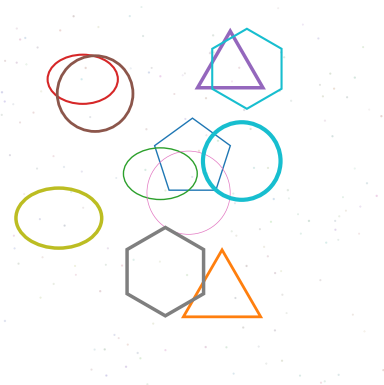[{"shape": "pentagon", "thickness": 1, "radius": 0.52, "center": [0.5, 0.59]}, {"shape": "triangle", "thickness": 2, "radius": 0.58, "center": [0.577, 0.235]}, {"shape": "oval", "thickness": 1, "radius": 0.48, "center": [0.416, 0.549]}, {"shape": "oval", "thickness": 1.5, "radius": 0.46, "center": [0.215, 0.794]}, {"shape": "triangle", "thickness": 2.5, "radius": 0.49, "center": [0.598, 0.821]}, {"shape": "circle", "thickness": 2, "radius": 0.49, "center": [0.247, 0.757]}, {"shape": "circle", "thickness": 0.5, "radius": 0.54, "center": [0.49, 0.499]}, {"shape": "hexagon", "thickness": 2.5, "radius": 0.57, "center": [0.429, 0.294]}, {"shape": "oval", "thickness": 2.5, "radius": 0.56, "center": [0.153, 0.434]}, {"shape": "hexagon", "thickness": 1.5, "radius": 0.52, "center": [0.641, 0.821]}, {"shape": "circle", "thickness": 3, "radius": 0.5, "center": [0.628, 0.582]}]